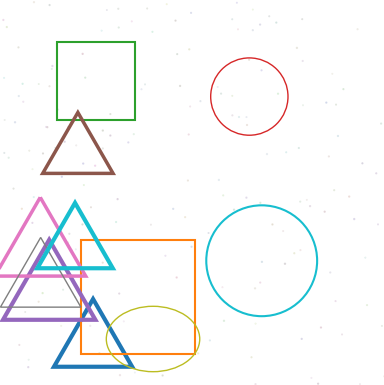[{"shape": "triangle", "thickness": 3, "radius": 0.59, "center": [0.242, 0.106]}, {"shape": "square", "thickness": 1.5, "radius": 0.74, "center": [0.359, 0.23]}, {"shape": "square", "thickness": 1.5, "radius": 0.51, "center": [0.249, 0.79]}, {"shape": "circle", "thickness": 1, "radius": 0.5, "center": [0.648, 0.749]}, {"shape": "triangle", "thickness": 3, "radius": 0.69, "center": [0.128, 0.239]}, {"shape": "triangle", "thickness": 2.5, "radius": 0.53, "center": [0.202, 0.602]}, {"shape": "triangle", "thickness": 2.5, "radius": 0.68, "center": [0.105, 0.351]}, {"shape": "triangle", "thickness": 1, "radius": 0.6, "center": [0.106, 0.263]}, {"shape": "oval", "thickness": 1, "radius": 0.61, "center": [0.397, 0.12]}, {"shape": "circle", "thickness": 1.5, "radius": 0.72, "center": [0.68, 0.323]}, {"shape": "triangle", "thickness": 3, "radius": 0.57, "center": [0.195, 0.36]}]